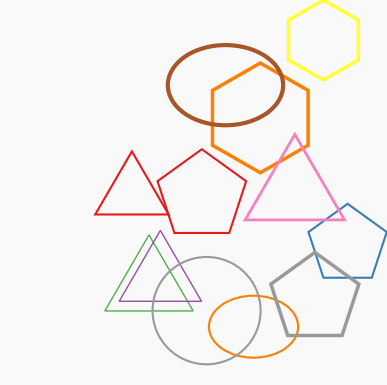[{"shape": "triangle", "thickness": 1.5, "radius": 0.55, "center": [0.34, 0.498]}, {"shape": "pentagon", "thickness": 1.5, "radius": 0.6, "center": [0.521, 0.492]}, {"shape": "pentagon", "thickness": 1.5, "radius": 0.53, "center": [0.897, 0.364]}, {"shape": "triangle", "thickness": 1, "radius": 0.66, "center": [0.384, 0.258]}, {"shape": "triangle", "thickness": 1, "radius": 0.61, "center": [0.414, 0.279]}, {"shape": "oval", "thickness": 1.5, "radius": 0.57, "center": [0.654, 0.151]}, {"shape": "hexagon", "thickness": 2.5, "radius": 0.71, "center": [0.672, 0.694]}, {"shape": "hexagon", "thickness": 2.5, "radius": 0.52, "center": [0.835, 0.896]}, {"shape": "oval", "thickness": 3, "radius": 0.74, "center": [0.582, 0.779]}, {"shape": "triangle", "thickness": 2, "radius": 0.74, "center": [0.761, 0.503]}, {"shape": "circle", "thickness": 1.5, "radius": 0.7, "center": [0.533, 0.193]}, {"shape": "pentagon", "thickness": 2.5, "radius": 0.6, "center": [0.813, 0.225]}]